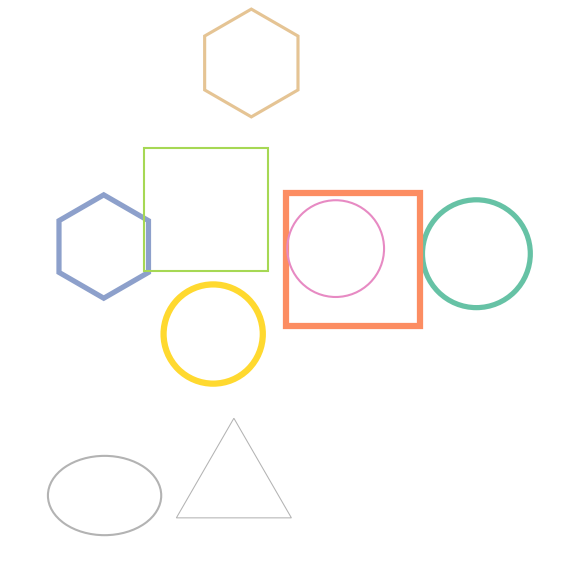[{"shape": "circle", "thickness": 2.5, "radius": 0.47, "center": [0.825, 0.56]}, {"shape": "square", "thickness": 3, "radius": 0.58, "center": [0.611, 0.55]}, {"shape": "hexagon", "thickness": 2.5, "radius": 0.45, "center": [0.18, 0.572]}, {"shape": "circle", "thickness": 1, "radius": 0.42, "center": [0.581, 0.569]}, {"shape": "square", "thickness": 1, "radius": 0.53, "center": [0.357, 0.637]}, {"shape": "circle", "thickness": 3, "radius": 0.43, "center": [0.369, 0.421]}, {"shape": "hexagon", "thickness": 1.5, "radius": 0.47, "center": [0.435, 0.89]}, {"shape": "oval", "thickness": 1, "radius": 0.49, "center": [0.181, 0.141]}, {"shape": "triangle", "thickness": 0.5, "radius": 0.57, "center": [0.405, 0.16]}]